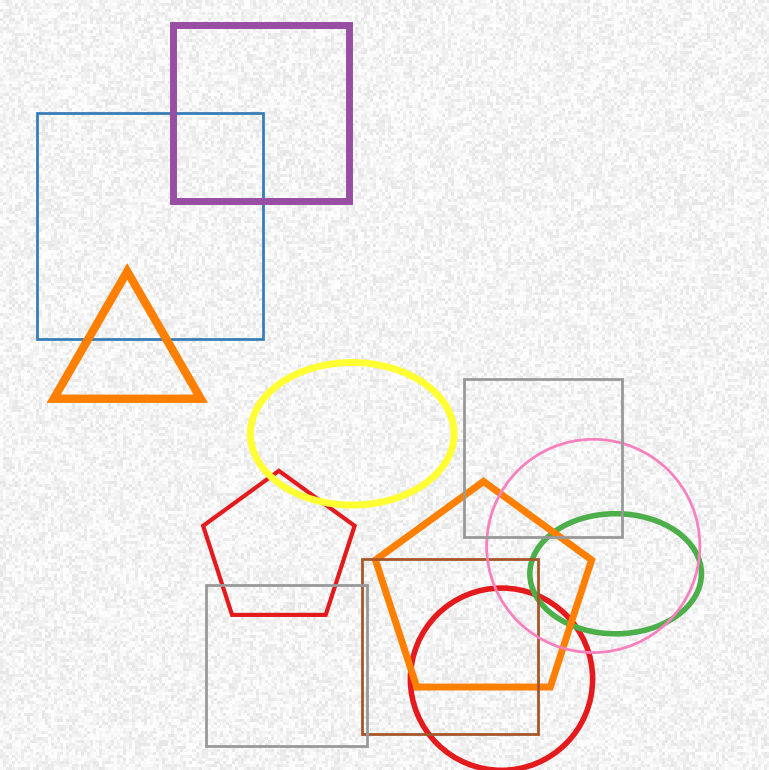[{"shape": "pentagon", "thickness": 1.5, "radius": 0.52, "center": [0.362, 0.285]}, {"shape": "circle", "thickness": 2, "radius": 0.59, "center": [0.651, 0.118]}, {"shape": "square", "thickness": 1, "radius": 0.73, "center": [0.195, 0.706]}, {"shape": "oval", "thickness": 2, "radius": 0.56, "center": [0.8, 0.255]}, {"shape": "square", "thickness": 2.5, "radius": 0.57, "center": [0.339, 0.853]}, {"shape": "triangle", "thickness": 3, "radius": 0.55, "center": [0.165, 0.537]}, {"shape": "pentagon", "thickness": 2.5, "radius": 0.74, "center": [0.628, 0.227]}, {"shape": "oval", "thickness": 2.5, "radius": 0.66, "center": [0.457, 0.437]}, {"shape": "square", "thickness": 1, "radius": 0.57, "center": [0.584, 0.161]}, {"shape": "circle", "thickness": 1, "radius": 0.69, "center": [0.77, 0.291]}, {"shape": "square", "thickness": 1, "radius": 0.52, "center": [0.372, 0.135]}, {"shape": "square", "thickness": 1, "radius": 0.51, "center": [0.705, 0.405]}]